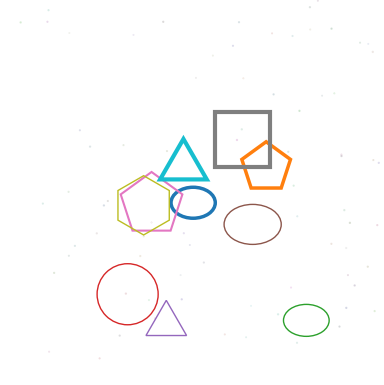[{"shape": "oval", "thickness": 2.5, "radius": 0.29, "center": [0.502, 0.473]}, {"shape": "pentagon", "thickness": 2.5, "radius": 0.33, "center": [0.691, 0.565]}, {"shape": "oval", "thickness": 1, "radius": 0.3, "center": [0.796, 0.168]}, {"shape": "circle", "thickness": 1, "radius": 0.4, "center": [0.332, 0.236]}, {"shape": "triangle", "thickness": 1, "radius": 0.3, "center": [0.432, 0.159]}, {"shape": "oval", "thickness": 1, "radius": 0.37, "center": [0.656, 0.417]}, {"shape": "pentagon", "thickness": 1.5, "radius": 0.42, "center": [0.394, 0.469]}, {"shape": "square", "thickness": 3, "radius": 0.36, "center": [0.63, 0.638]}, {"shape": "hexagon", "thickness": 1, "radius": 0.38, "center": [0.373, 0.467]}, {"shape": "triangle", "thickness": 3, "radius": 0.35, "center": [0.476, 0.569]}]